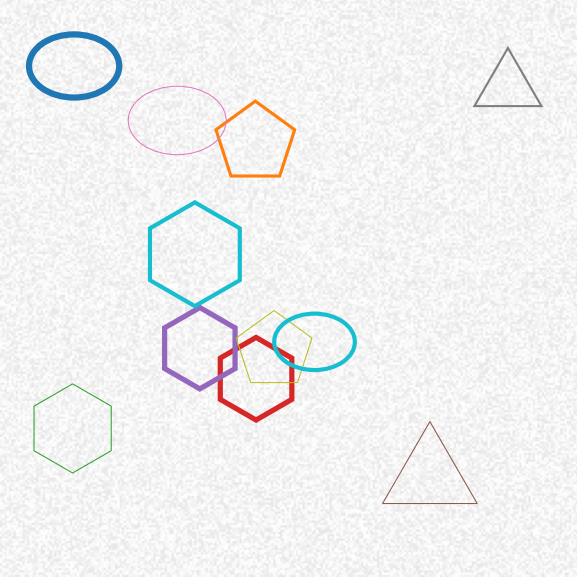[{"shape": "oval", "thickness": 3, "radius": 0.39, "center": [0.128, 0.885]}, {"shape": "pentagon", "thickness": 1.5, "radius": 0.36, "center": [0.442, 0.752]}, {"shape": "hexagon", "thickness": 0.5, "radius": 0.39, "center": [0.126, 0.257]}, {"shape": "hexagon", "thickness": 2.5, "radius": 0.36, "center": [0.443, 0.343]}, {"shape": "hexagon", "thickness": 2.5, "radius": 0.35, "center": [0.346, 0.396]}, {"shape": "triangle", "thickness": 0.5, "radius": 0.47, "center": [0.744, 0.175]}, {"shape": "oval", "thickness": 0.5, "radius": 0.42, "center": [0.307, 0.791]}, {"shape": "triangle", "thickness": 1, "radius": 0.34, "center": [0.88, 0.849]}, {"shape": "pentagon", "thickness": 0.5, "radius": 0.34, "center": [0.475, 0.392]}, {"shape": "oval", "thickness": 2, "radius": 0.35, "center": [0.545, 0.407]}, {"shape": "hexagon", "thickness": 2, "radius": 0.45, "center": [0.337, 0.559]}]